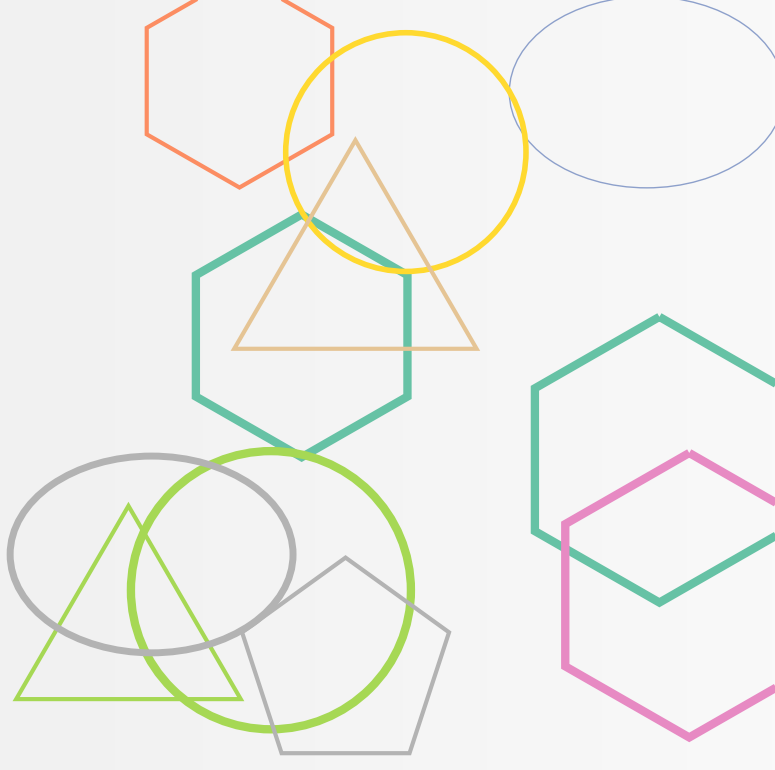[{"shape": "hexagon", "thickness": 3, "radius": 0.79, "center": [0.389, 0.564]}, {"shape": "hexagon", "thickness": 3, "radius": 0.93, "center": [0.851, 0.403]}, {"shape": "hexagon", "thickness": 1.5, "radius": 0.69, "center": [0.309, 0.895]}, {"shape": "oval", "thickness": 0.5, "radius": 0.89, "center": [0.835, 0.88]}, {"shape": "hexagon", "thickness": 3, "radius": 0.92, "center": [0.889, 0.227]}, {"shape": "circle", "thickness": 3, "radius": 0.9, "center": [0.35, 0.233]}, {"shape": "triangle", "thickness": 1.5, "radius": 0.84, "center": [0.166, 0.176]}, {"shape": "circle", "thickness": 2, "radius": 0.78, "center": [0.524, 0.802]}, {"shape": "triangle", "thickness": 1.5, "radius": 0.9, "center": [0.459, 0.637]}, {"shape": "pentagon", "thickness": 1.5, "radius": 0.7, "center": [0.446, 0.135]}, {"shape": "oval", "thickness": 2.5, "radius": 0.91, "center": [0.196, 0.28]}]